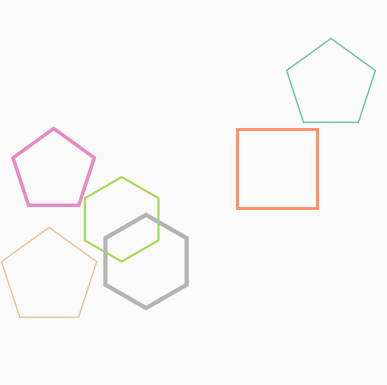[{"shape": "pentagon", "thickness": 1, "radius": 0.6, "center": [0.854, 0.78]}, {"shape": "square", "thickness": 2, "radius": 0.52, "center": [0.715, 0.562]}, {"shape": "pentagon", "thickness": 2.5, "radius": 0.55, "center": [0.138, 0.556]}, {"shape": "hexagon", "thickness": 1.5, "radius": 0.55, "center": [0.314, 0.43]}, {"shape": "pentagon", "thickness": 1, "radius": 0.64, "center": [0.127, 0.28]}, {"shape": "hexagon", "thickness": 3, "radius": 0.61, "center": [0.377, 0.321]}]